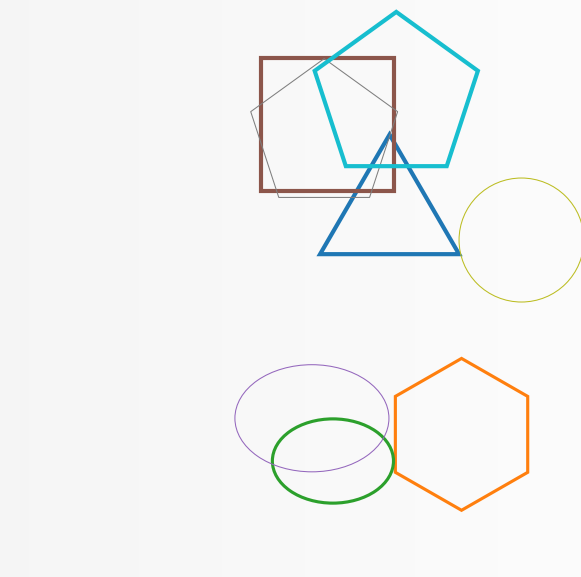[{"shape": "triangle", "thickness": 2, "radius": 0.69, "center": [0.67, 0.628]}, {"shape": "hexagon", "thickness": 1.5, "radius": 0.66, "center": [0.794, 0.247]}, {"shape": "oval", "thickness": 1.5, "radius": 0.52, "center": [0.573, 0.201]}, {"shape": "oval", "thickness": 0.5, "radius": 0.66, "center": [0.537, 0.275]}, {"shape": "square", "thickness": 2, "radius": 0.57, "center": [0.563, 0.783]}, {"shape": "pentagon", "thickness": 0.5, "radius": 0.66, "center": [0.558, 0.765]}, {"shape": "circle", "thickness": 0.5, "radius": 0.54, "center": [0.897, 0.584]}, {"shape": "pentagon", "thickness": 2, "radius": 0.74, "center": [0.682, 0.831]}]